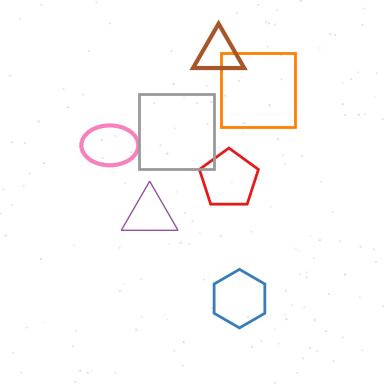[{"shape": "pentagon", "thickness": 2, "radius": 0.4, "center": [0.595, 0.535]}, {"shape": "hexagon", "thickness": 2, "radius": 0.38, "center": [0.622, 0.224]}, {"shape": "triangle", "thickness": 1, "radius": 0.43, "center": [0.389, 0.444]}, {"shape": "square", "thickness": 2, "radius": 0.48, "center": [0.67, 0.766]}, {"shape": "triangle", "thickness": 3, "radius": 0.38, "center": [0.568, 0.862]}, {"shape": "oval", "thickness": 3, "radius": 0.37, "center": [0.285, 0.622]}, {"shape": "square", "thickness": 2, "radius": 0.49, "center": [0.458, 0.657]}]